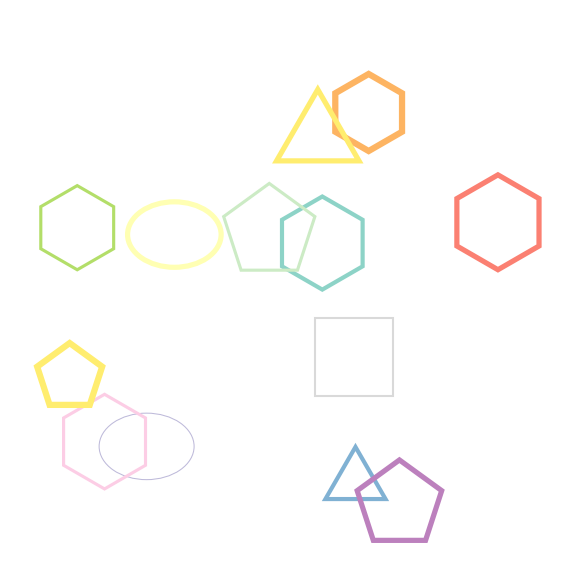[{"shape": "hexagon", "thickness": 2, "radius": 0.4, "center": [0.558, 0.578]}, {"shape": "oval", "thickness": 2.5, "radius": 0.41, "center": [0.302, 0.593]}, {"shape": "oval", "thickness": 0.5, "radius": 0.41, "center": [0.254, 0.226]}, {"shape": "hexagon", "thickness": 2.5, "radius": 0.41, "center": [0.862, 0.614]}, {"shape": "triangle", "thickness": 2, "radius": 0.3, "center": [0.616, 0.165]}, {"shape": "hexagon", "thickness": 3, "radius": 0.33, "center": [0.638, 0.804]}, {"shape": "hexagon", "thickness": 1.5, "radius": 0.36, "center": [0.134, 0.605]}, {"shape": "hexagon", "thickness": 1.5, "radius": 0.41, "center": [0.181, 0.234]}, {"shape": "square", "thickness": 1, "radius": 0.34, "center": [0.613, 0.381]}, {"shape": "pentagon", "thickness": 2.5, "radius": 0.38, "center": [0.692, 0.126]}, {"shape": "pentagon", "thickness": 1.5, "radius": 0.42, "center": [0.466, 0.598]}, {"shape": "triangle", "thickness": 2.5, "radius": 0.41, "center": [0.55, 0.762]}, {"shape": "pentagon", "thickness": 3, "radius": 0.3, "center": [0.121, 0.346]}]